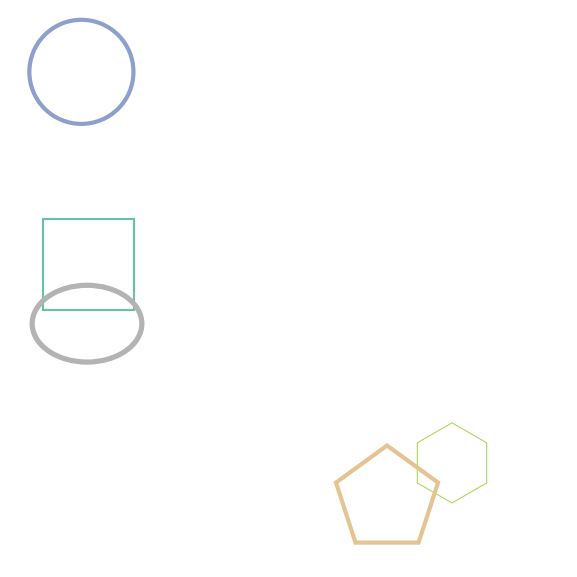[{"shape": "square", "thickness": 1, "radius": 0.4, "center": [0.153, 0.541]}, {"shape": "circle", "thickness": 2, "radius": 0.45, "center": [0.141, 0.875]}, {"shape": "hexagon", "thickness": 0.5, "radius": 0.35, "center": [0.783, 0.198]}, {"shape": "pentagon", "thickness": 2, "radius": 0.46, "center": [0.67, 0.135]}, {"shape": "oval", "thickness": 2.5, "radius": 0.47, "center": [0.151, 0.439]}]